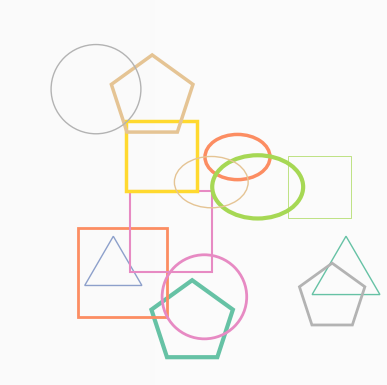[{"shape": "pentagon", "thickness": 3, "radius": 0.55, "center": [0.496, 0.162]}, {"shape": "triangle", "thickness": 1, "radius": 0.51, "center": [0.893, 0.285]}, {"shape": "square", "thickness": 2, "radius": 0.58, "center": [0.317, 0.292]}, {"shape": "oval", "thickness": 2.5, "radius": 0.42, "center": [0.613, 0.592]}, {"shape": "triangle", "thickness": 1, "radius": 0.43, "center": [0.292, 0.301]}, {"shape": "circle", "thickness": 2, "radius": 0.55, "center": [0.528, 0.229]}, {"shape": "square", "thickness": 1.5, "radius": 0.53, "center": [0.442, 0.398]}, {"shape": "oval", "thickness": 3, "radius": 0.59, "center": [0.665, 0.515]}, {"shape": "square", "thickness": 0.5, "radius": 0.4, "center": [0.825, 0.514]}, {"shape": "square", "thickness": 2.5, "radius": 0.46, "center": [0.417, 0.595]}, {"shape": "pentagon", "thickness": 2.5, "radius": 0.55, "center": [0.393, 0.747]}, {"shape": "oval", "thickness": 1, "radius": 0.48, "center": [0.545, 0.527]}, {"shape": "pentagon", "thickness": 2, "radius": 0.44, "center": [0.857, 0.228]}, {"shape": "circle", "thickness": 1, "radius": 0.58, "center": [0.248, 0.768]}]